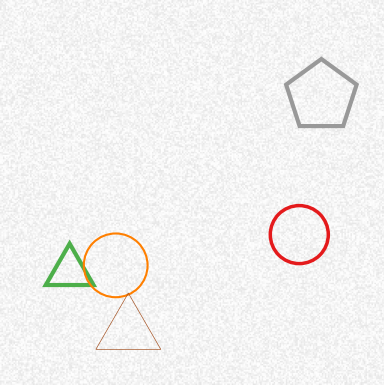[{"shape": "circle", "thickness": 2.5, "radius": 0.38, "center": [0.777, 0.391]}, {"shape": "triangle", "thickness": 3, "radius": 0.36, "center": [0.181, 0.296]}, {"shape": "circle", "thickness": 1.5, "radius": 0.41, "center": [0.3, 0.311]}, {"shape": "triangle", "thickness": 0.5, "radius": 0.49, "center": [0.333, 0.141]}, {"shape": "pentagon", "thickness": 3, "radius": 0.48, "center": [0.835, 0.75]}]